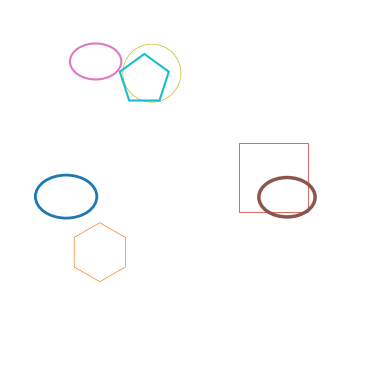[{"shape": "oval", "thickness": 2, "radius": 0.4, "center": [0.172, 0.489]}, {"shape": "hexagon", "thickness": 0.5, "radius": 0.38, "center": [0.259, 0.345]}, {"shape": "square", "thickness": 0.5, "radius": 0.45, "center": [0.709, 0.539]}, {"shape": "oval", "thickness": 2.5, "radius": 0.37, "center": [0.745, 0.488]}, {"shape": "oval", "thickness": 1.5, "radius": 0.33, "center": [0.248, 0.84]}, {"shape": "circle", "thickness": 0.5, "radius": 0.38, "center": [0.395, 0.81]}, {"shape": "pentagon", "thickness": 1.5, "radius": 0.33, "center": [0.375, 0.793]}]